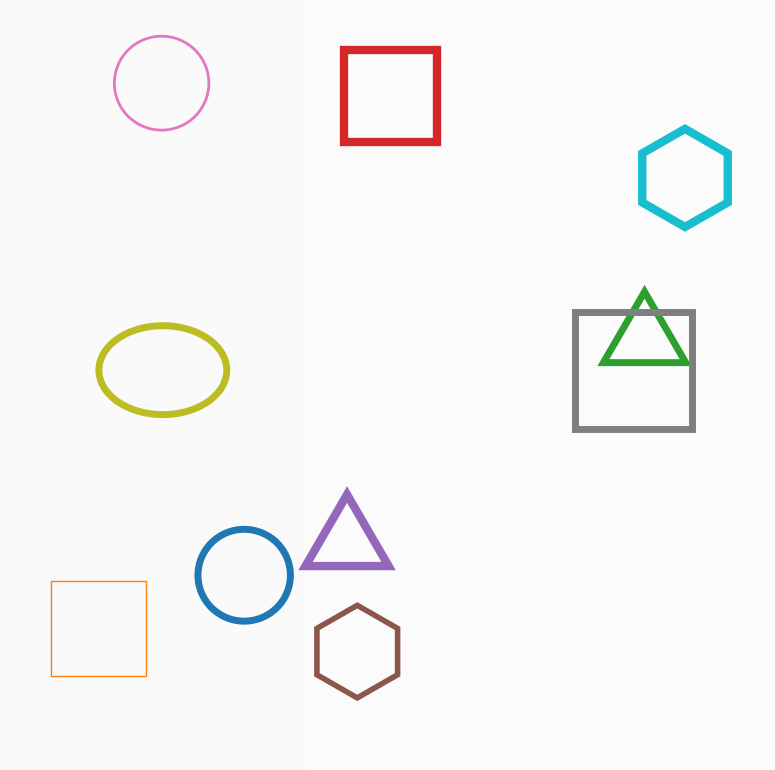[{"shape": "circle", "thickness": 2.5, "radius": 0.3, "center": [0.315, 0.253]}, {"shape": "square", "thickness": 0.5, "radius": 0.31, "center": [0.127, 0.183]}, {"shape": "triangle", "thickness": 2.5, "radius": 0.31, "center": [0.832, 0.56]}, {"shape": "square", "thickness": 3, "radius": 0.3, "center": [0.504, 0.876]}, {"shape": "triangle", "thickness": 3, "radius": 0.31, "center": [0.448, 0.296]}, {"shape": "hexagon", "thickness": 2, "radius": 0.3, "center": [0.461, 0.154]}, {"shape": "circle", "thickness": 1, "radius": 0.3, "center": [0.209, 0.892]}, {"shape": "square", "thickness": 2.5, "radius": 0.38, "center": [0.817, 0.519]}, {"shape": "oval", "thickness": 2.5, "radius": 0.41, "center": [0.21, 0.519]}, {"shape": "hexagon", "thickness": 3, "radius": 0.32, "center": [0.884, 0.769]}]